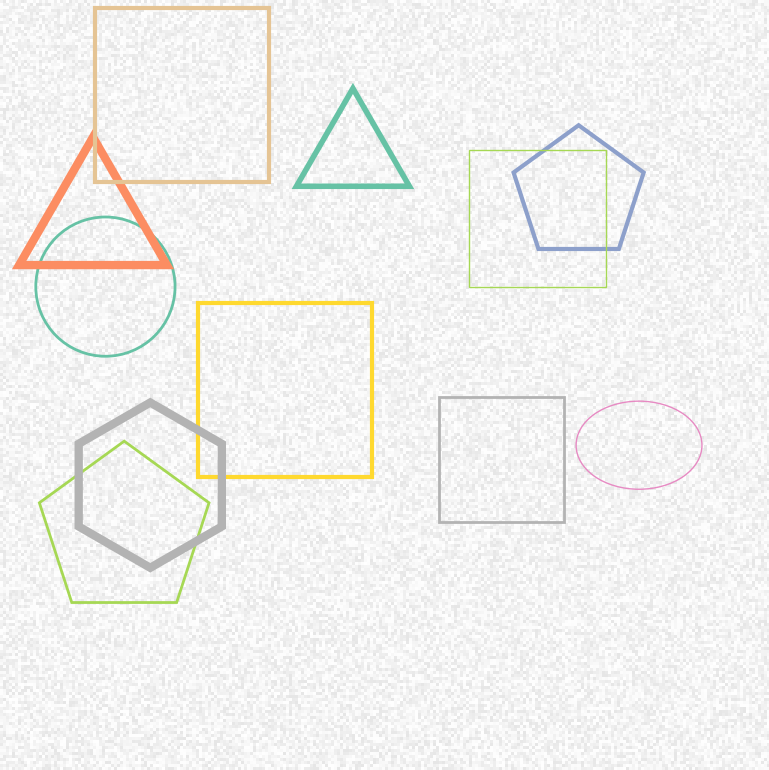[{"shape": "triangle", "thickness": 2, "radius": 0.42, "center": [0.458, 0.8]}, {"shape": "circle", "thickness": 1, "radius": 0.45, "center": [0.137, 0.628]}, {"shape": "triangle", "thickness": 3, "radius": 0.55, "center": [0.121, 0.711]}, {"shape": "pentagon", "thickness": 1.5, "radius": 0.44, "center": [0.751, 0.749]}, {"shape": "oval", "thickness": 0.5, "radius": 0.41, "center": [0.83, 0.422]}, {"shape": "square", "thickness": 0.5, "radius": 0.44, "center": [0.698, 0.716]}, {"shape": "pentagon", "thickness": 1, "radius": 0.58, "center": [0.161, 0.311]}, {"shape": "square", "thickness": 1.5, "radius": 0.56, "center": [0.37, 0.493]}, {"shape": "square", "thickness": 1.5, "radius": 0.56, "center": [0.237, 0.877]}, {"shape": "square", "thickness": 1, "radius": 0.4, "center": [0.651, 0.403]}, {"shape": "hexagon", "thickness": 3, "radius": 0.54, "center": [0.195, 0.37]}]